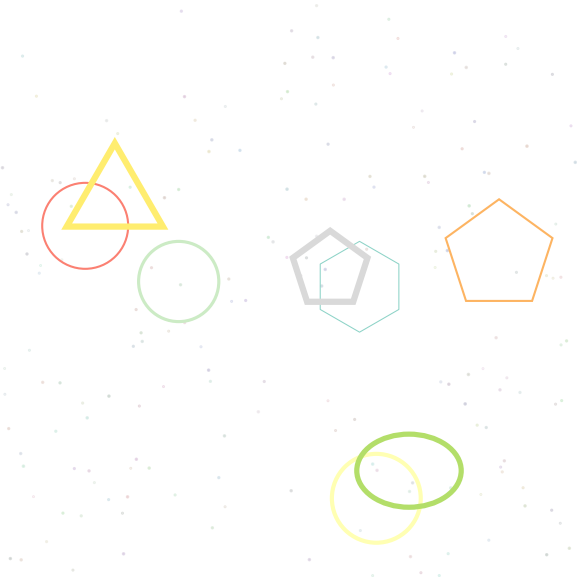[{"shape": "hexagon", "thickness": 0.5, "radius": 0.39, "center": [0.623, 0.503]}, {"shape": "circle", "thickness": 2, "radius": 0.38, "center": [0.652, 0.136]}, {"shape": "circle", "thickness": 1, "radius": 0.37, "center": [0.148, 0.608]}, {"shape": "pentagon", "thickness": 1, "radius": 0.49, "center": [0.864, 0.557]}, {"shape": "oval", "thickness": 2.5, "radius": 0.45, "center": [0.708, 0.184]}, {"shape": "pentagon", "thickness": 3, "radius": 0.34, "center": [0.572, 0.532]}, {"shape": "circle", "thickness": 1.5, "radius": 0.35, "center": [0.309, 0.512]}, {"shape": "triangle", "thickness": 3, "radius": 0.48, "center": [0.199, 0.655]}]